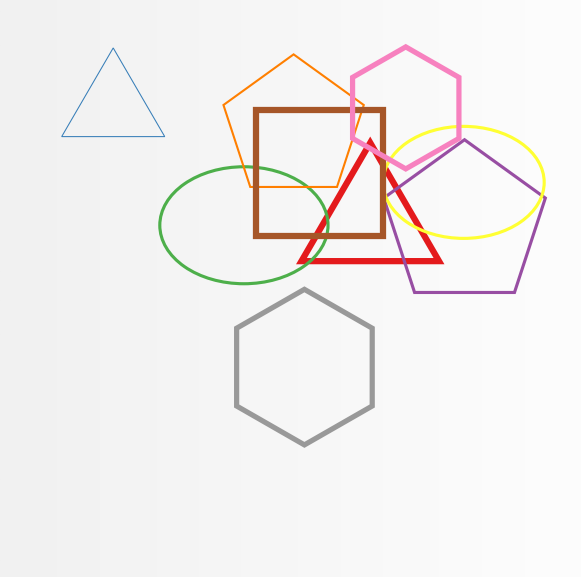[{"shape": "triangle", "thickness": 3, "radius": 0.68, "center": [0.637, 0.615]}, {"shape": "triangle", "thickness": 0.5, "radius": 0.51, "center": [0.195, 0.814]}, {"shape": "oval", "thickness": 1.5, "radius": 0.72, "center": [0.42, 0.609]}, {"shape": "pentagon", "thickness": 1.5, "radius": 0.73, "center": [0.799, 0.611]}, {"shape": "pentagon", "thickness": 1, "radius": 0.63, "center": [0.505, 0.778]}, {"shape": "oval", "thickness": 1.5, "radius": 0.69, "center": [0.798, 0.683]}, {"shape": "square", "thickness": 3, "radius": 0.55, "center": [0.549, 0.7]}, {"shape": "hexagon", "thickness": 2.5, "radius": 0.53, "center": [0.698, 0.812]}, {"shape": "hexagon", "thickness": 2.5, "radius": 0.67, "center": [0.524, 0.363]}]